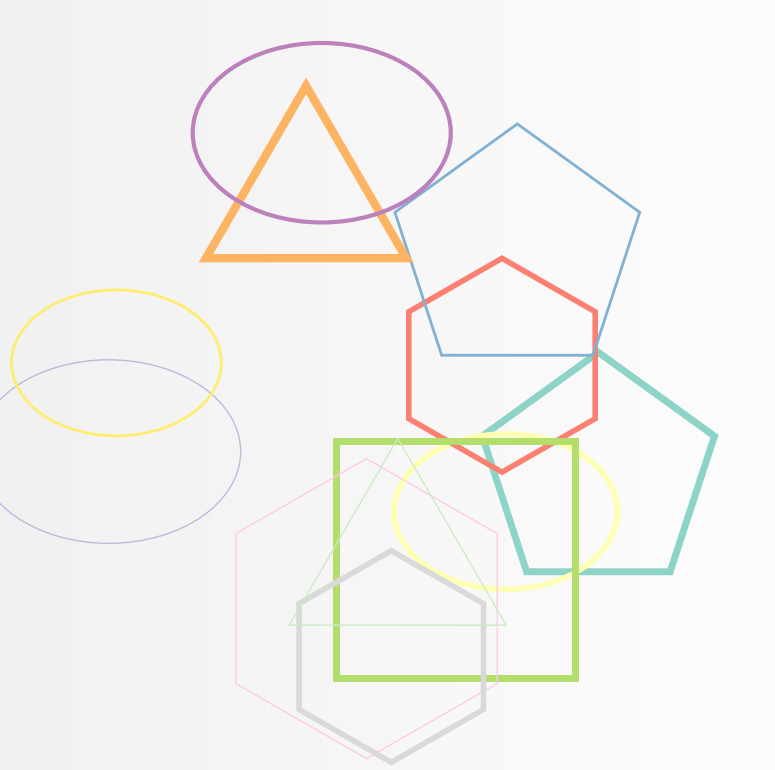[{"shape": "pentagon", "thickness": 2.5, "radius": 0.79, "center": [0.772, 0.385]}, {"shape": "oval", "thickness": 2, "radius": 0.72, "center": [0.653, 0.336]}, {"shape": "oval", "thickness": 0.5, "radius": 0.85, "center": [0.14, 0.414]}, {"shape": "hexagon", "thickness": 2, "radius": 0.69, "center": [0.648, 0.526]}, {"shape": "pentagon", "thickness": 1, "radius": 0.83, "center": [0.668, 0.673]}, {"shape": "triangle", "thickness": 3, "radius": 0.75, "center": [0.395, 0.739]}, {"shape": "square", "thickness": 2.5, "radius": 0.77, "center": [0.588, 0.273]}, {"shape": "hexagon", "thickness": 0.5, "radius": 0.97, "center": [0.473, 0.21]}, {"shape": "hexagon", "thickness": 2, "radius": 0.69, "center": [0.505, 0.147]}, {"shape": "oval", "thickness": 1.5, "radius": 0.83, "center": [0.415, 0.828]}, {"shape": "triangle", "thickness": 0.5, "radius": 0.81, "center": [0.513, 0.269]}, {"shape": "oval", "thickness": 1, "radius": 0.68, "center": [0.15, 0.529]}]